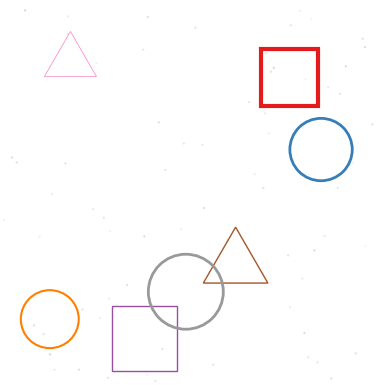[{"shape": "square", "thickness": 3, "radius": 0.37, "center": [0.751, 0.799]}, {"shape": "circle", "thickness": 2, "radius": 0.4, "center": [0.834, 0.612]}, {"shape": "square", "thickness": 1, "radius": 0.42, "center": [0.375, 0.121]}, {"shape": "circle", "thickness": 1.5, "radius": 0.38, "center": [0.129, 0.171]}, {"shape": "triangle", "thickness": 1, "radius": 0.48, "center": [0.612, 0.313]}, {"shape": "triangle", "thickness": 0.5, "radius": 0.39, "center": [0.183, 0.84]}, {"shape": "circle", "thickness": 2, "radius": 0.49, "center": [0.483, 0.242]}]